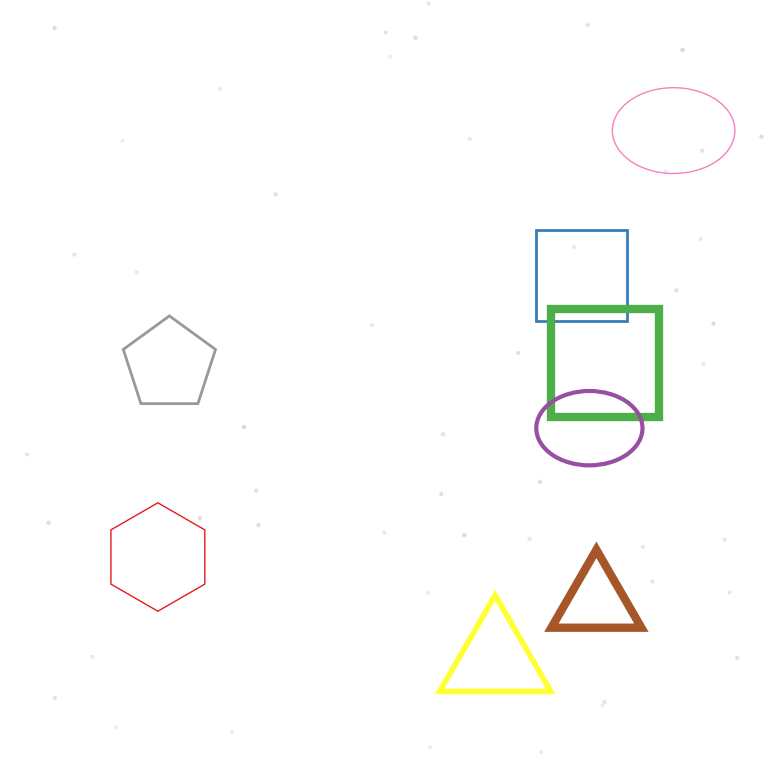[{"shape": "hexagon", "thickness": 0.5, "radius": 0.35, "center": [0.205, 0.277]}, {"shape": "square", "thickness": 1, "radius": 0.29, "center": [0.755, 0.642]}, {"shape": "square", "thickness": 3, "radius": 0.35, "center": [0.786, 0.528]}, {"shape": "oval", "thickness": 1.5, "radius": 0.34, "center": [0.765, 0.444]}, {"shape": "triangle", "thickness": 2, "radius": 0.42, "center": [0.643, 0.144]}, {"shape": "triangle", "thickness": 3, "radius": 0.34, "center": [0.775, 0.219]}, {"shape": "oval", "thickness": 0.5, "radius": 0.4, "center": [0.875, 0.83]}, {"shape": "pentagon", "thickness": 1, "radius": 0.31, "center": [0.22, 0.527]}]